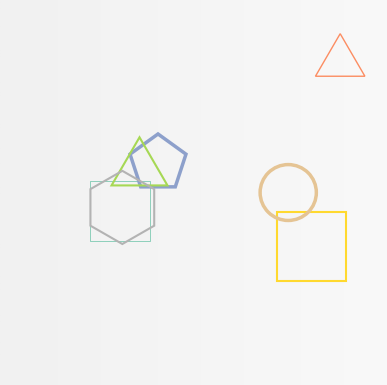[{"shape": "square", "thickness": 0.5, "radius": 0.39, "center": [0.31, 0.453]}, {"shape": "triangle", "thickness": 1, "radius": 0.37, "center": [0.878, 0.839]}, {"shape": "pentagon", "thickness": 2.5, "radius": 0.38, "center": [0.408, 0.576]}, {"shape": "triangle", "thickness": 1.5, "radius": 0.42, "center": [0.36, 0.56]}, {"shape": "square", "thickness": 1.5, "radius": 0.44, "center": [0.805, 0.36]}, {"shape": "circle", "thickness": 2.5, "radius": 0.36, "center": [0.744, 0.5]}, {"shape": "hexagon", "thickness": 1.5, "radius": 0.48, "center": [0.316, 0.461]}]